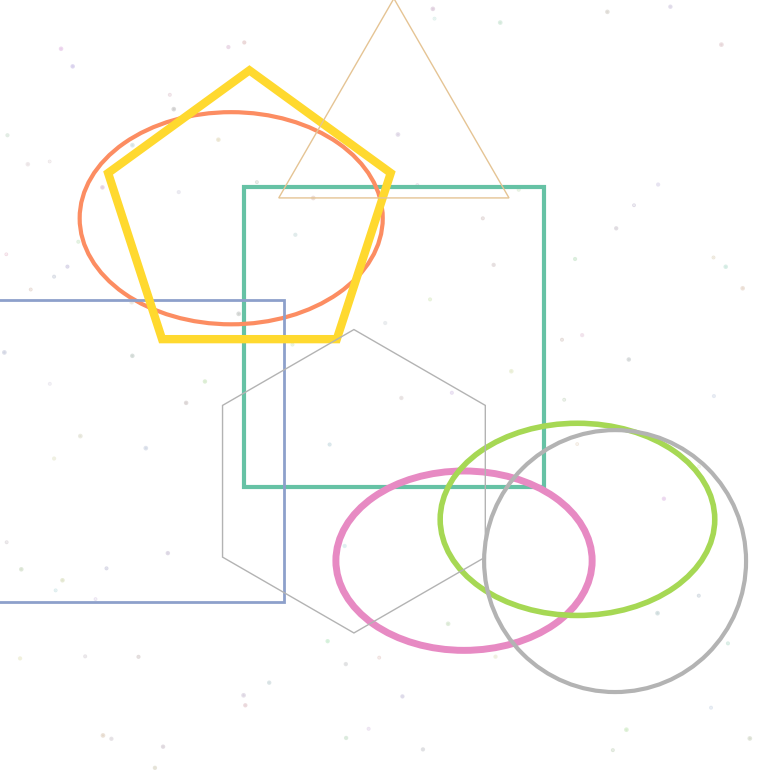[{"shape": "square", "thickness": 1.5, "radius": 0.97, "center": [0.512, 0.562]}, {"shape": "oval", "thickness": 1.5, "radius": 0.98, "center": [0.3, 0.717]}, {"shape": "square", "thickness": 1, "radius": 0.98, "center": [0.172, 0.415]}, {"shape": "oval", "thickness": 2.5, "radius": 0.83, "center": [0.603, 0.272]}, {"shape": "oval", "thickness": 2, "radius": 0.89, "center": [0.75, 0.326]}, {"shape": "pentagon", "thickness": 3, "radius": 0.96, "center": [0.324, 0.716]}, {"shape": "triangle", "thickness": 0.5, "radius": 0.86, "center": [0.512, 0.829]}, {"shape": "circle", "thickness": 1.5, "radius": 0.85, "center": [0.799, 0.271]}, {"shape": "hexagon", "thickness": 0.5, "radius": 0.99, "center": [0.46, 0.375]}]